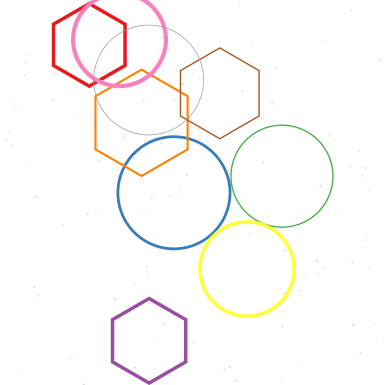[{"shape": "hexagon", "thickness": 2.5, "radius": 0.54, "center": [0.232, 0.883]}, {"shape": "circle", "thickness": 2, "radius": 0.73, "center": [0.452, 0.499]}, {"shape": "circle", "thickness": 1, "radius": 0.66, "center": [0.732, 0.542]}, {"shape": "hexagon", "thickness": 2.5, "radius": 0.55, "center": [0.387, 0.115]}, {"shape": "hexagon", "thickness": 1.5, "radius": 0.69, "center": [0.368, 0.681]}, {"shape": "circle", "thickness": 2.5, "radius": 0.61, "center": [0.642, 0.301]}, {"shape": "hexagon", "thickness": 1, "radius": 0.59, "center": [0.571, 0.758]}, {"shape": "circle", "thickness": 3, "radius": 0.6, "center": [0.31, 0.897]}, {"shape": "circle", "thickness": 0.5, "radius": 0.71, "center": [0.386, 0.792]}]